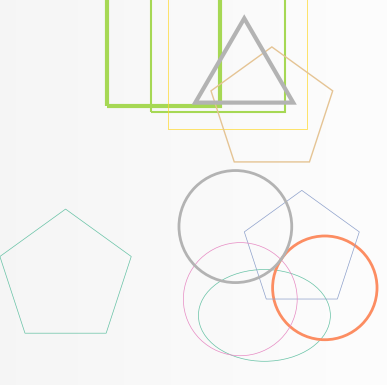[{"shape": "oval", "thickness": 0.5, "radius": 0.85, "center": [0.682, 0.181]}, {"shape": "pentagon", "thickness": 0.5, "radius": 0.89, "center": [0.169, 0.279]}, {"shape": "circle", "thickness": 2, "radius": 0.67, "center": [0.838, 0.252]}, {"shape": "pentagon", "thickness": 0.5, "radius": 0.78, "center": [0.779, 0.35]}, {"shape": "circle", "thickness": 0.5, "radius": 0.73, "center": [0.62, 0.223]}, {"shape": "square", "thickness": 1.5, "radius": 0.86, "center": [0.562, 0.881]}, {"shape": "square", "thickness": 3, "radius": 0.73, "center": [0.422, 0.871]}, {"shape": "square", "thickness": 0.5, "radius": 0.9, "center": [0.612, 0.845]}, {"shape": "pentagon", "thickness": 1, "radius": 0.83, "center": [0.702, 0.713]}, {"shape": "circle", "thickness": 2, "radius": 0.73, "center": [0.607, 0.412]}, {"shape": "triangle", "thickness": 3, "radius": 0.73, "center": [0.63, 0.806]}]